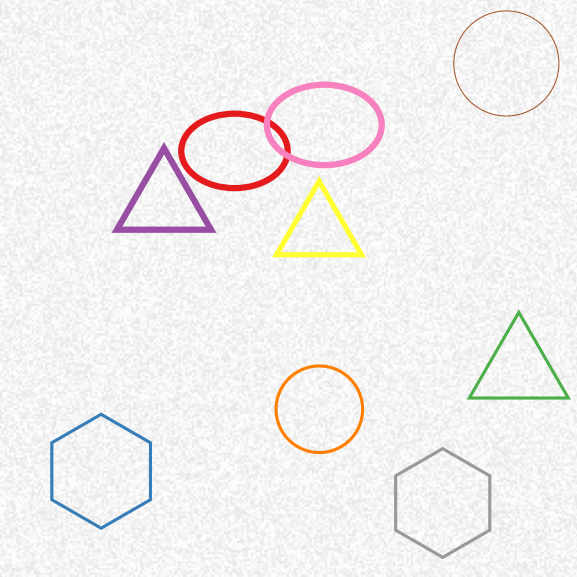[{"shape": "oval", "thickness": 3, "radius": 0.46, "center": [0.406, 0.738]}, {"shape": "hexagon", "thickness": 1.5, "radius": 0.49, "center": [0.175, 0.183]}, {"shape": "triangle", "thickness": 1.5, "radius": 0.49, "center": [0.898, 0.359]}, {"shape": "triangle", "thickness": 3, "radius": 0.47, "center": [0.284, 0.648]}, {"shape": "circle", "thickness": 1.5, "radius": 0.37, "center": [0.553, 0.29]}, {"shape": "triangle", "thickness": 2.5, "radius": 0.42, "center": [0.552, 0.6]}, {"shape": "circle", "thickness": 0.5, "radius": 0.45, "center": [0.877, 0.889]}, {"shape": "oval", "thickness": 3, "radius": 0.5, "center": [0.562, 0.783]}, {"shape": "hexagon", "thickness": 1.5, "radius": 0.47, "center": [0.767, 0.128]}]